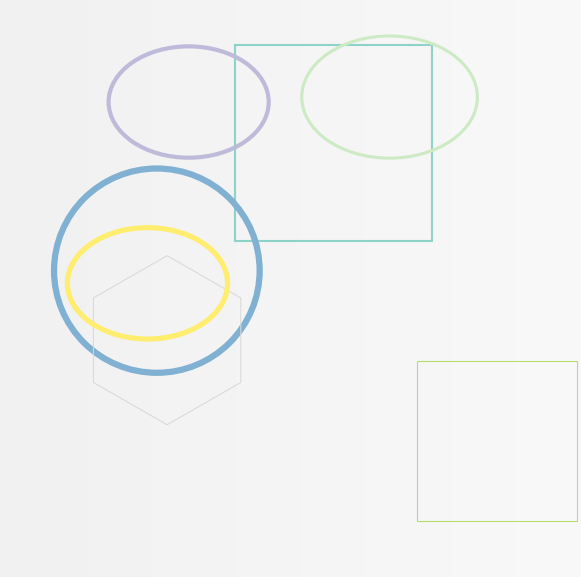[{"shape": "square", "thickness": 1, "radius": 0.85, "center": [0.574, 0.752]}, {"shape": "oval", "thickness": 2, "radius": 0.69, "center": [0.325, 0.822]}, {"shape": "circle", "thickness": 3, "radius": 0.88, "center": [0.27, 0.53]}, {"shape": "square", "thickness": 0.5, "radius": 0.69, "center": [0.856, 0.236]}, {"shape": "hexagon", "thickness": 0.5, "radius": 0.73, "center": [0.287, 0.41]}, {"shape": "oval", "thickness": 1.5, "radius": 0.76, "center": [0.67, 0.831]}, {"shape": "oval", "thickness": 2.5, "radius": 0.69, "center": [0.254, 0.509]}]